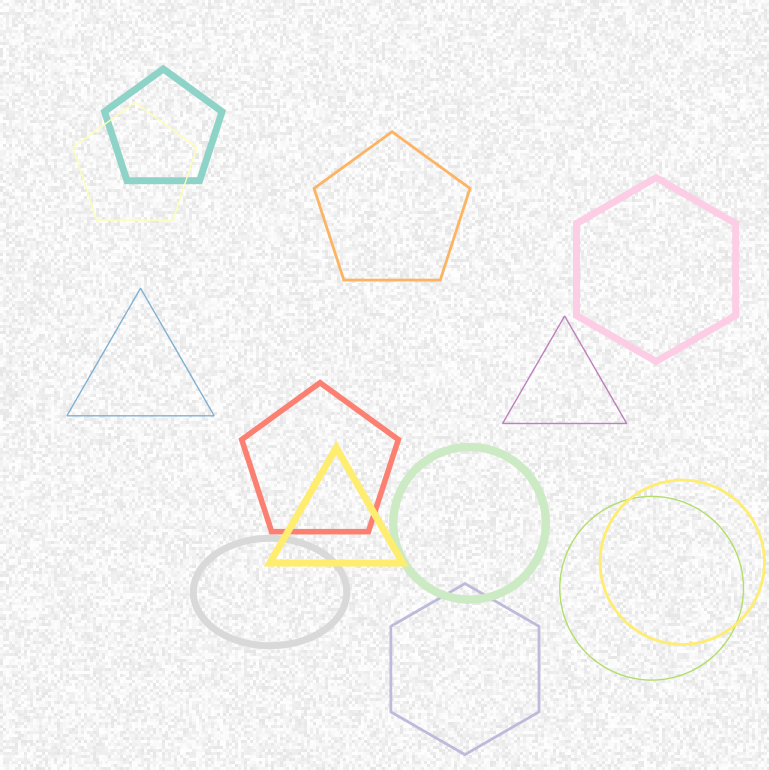[{"shape": "pentagon", "thickness": 2.5, "radius": 0.4, "center": [0.212, 0.83]}, {"shape": "pentagon", "thickness": 0.5, "radius": 0.42, "center": [0.175, 0.782]}, {"shape": "hexagon", "thickness": 1, "radius": 0.56, "center": [0.604, 0.131]}, {"shape": "pentagon", "thickness": 2, "radius": 0.53, "center": [0.416, 0.396]}, {"shape": "triangle", "thickness": 0.5, "radius": 0.55, "center": [0.183, 0.515]}, {"shape": "pentagon", "thickness": 1, "radius": 0.53, "center": [0.509, 0.722]}, {"shape": "circle", "thickness": 0.5, "radius": 0.6, "center": [0.846, 0.236]}, {"shape": "hexagon", "thickness": 2.5, "radius": 0.6, "center": [0.852, 0.65]}, {"shape": "oval", "thickness": 2.5, "radius": 0.5, "center": [0.351, 0.231]}, {"shape": "triangle", "thickness": 0.5, "radius": 0.47, "center": [0.733, 0.497]}, {"shape": "circle", "thickness": 3, "radius": 0.5, "center": [0.61, 0.32]}, {"shape": "triangle", "thickness": 2.5, "radius": 0.5, "center": [0.437, 0.319]}, {"shape": "circle", "thickness": 1, "radius": 0.53, "center": [0.886, 0.27]}]